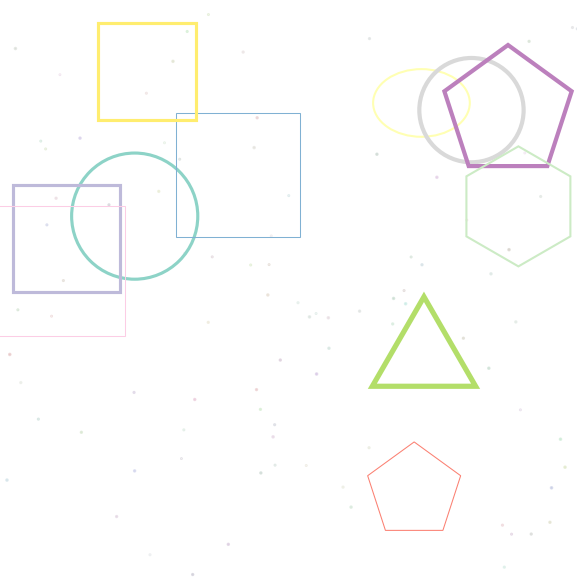[{"shape": "circle", "thickness": 1.5, "radius": 0.55, "center": [0.233, 0.625]}, {"shape": "oval", "thickness": 1, "radius": 0.42, "center": [0.73, 0.821]}, {"shape": "square", "thickness": 1.5, "radius": 0.46, "center": [0.116, 0.586]}, {"shape": "pentagon", "thickness": 0.5, "radius": 0.42, "center": [0.717, 0.149]}, {"shape": "square", "thickness": 0.5, "radius": 0.54, "center": [0.412, 0.696]}, {"shape": "triangle", "thickness": 2.5, "radius": 0.52, "center": [0.734, 0.382]}, {"shape": "square", "thickness": 0.5, "radius": 0.57, "center": [0.103, 0.53]}, {"shape": "circle", "thickness": 2, "radius": 0.45, "center": [0.816, 0.808]}, {"shape": "pentagon", "thickness": 2, "radius": 0.58, "center": [0.88, 0.805]}, {"shape": "hexagon", "thickness": 1, "radius": 0.52, "center": [0.898, 0.642]}, {"shape": "square", "thickness": 1.5, "radius": 0.42, "center": [0.255, 0.875]}]